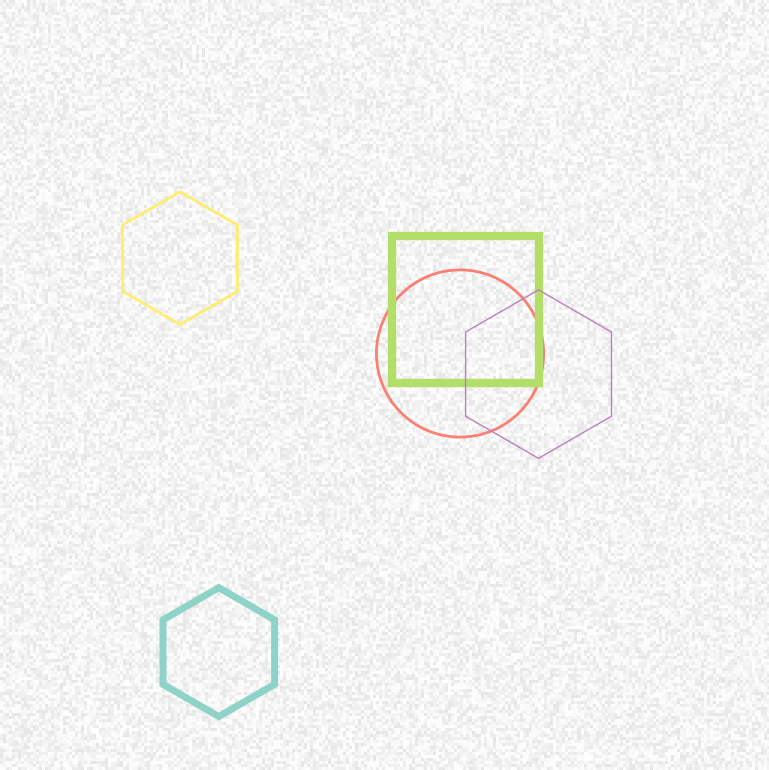[{"shape": "hexagon", "thickness": 2.5, "radius": 0.42, "center": [0.284, 0.153]}, {"shape": "circle", "thickness": 1, "radius": 0.54, "center": [0.597, 0.541]}, {"shape": "square", "thickness": 3, "radius": 0.48, "center": [0.605, 0.598]}, {"shape": "hexagon", "thickness": 0.5, "radius": 0.55, "center": [0.699, 0.514]}, {"shape": "hexagon", "thickness": 1, "radius": 0.43, "center": [0.234, 0.665]}]